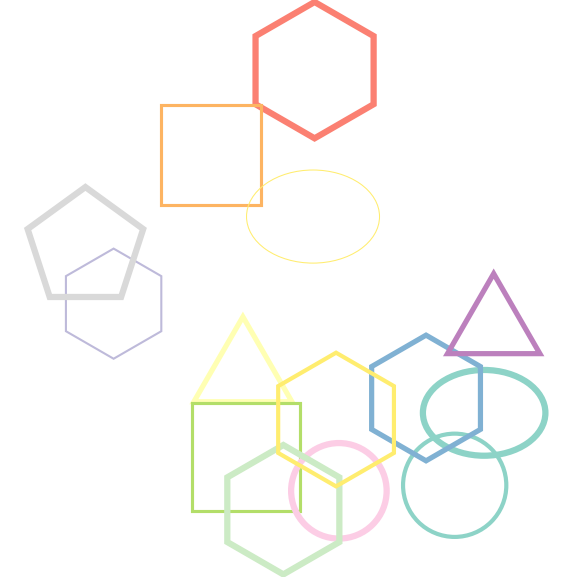[{"shape": "circle", "thickness": 2, "radius": 0.45, "center": [0.787, 0.159]}, {"shape": "oval", "thickness": 3, "radius": 0.53, "center": [0.838, 0.284]}, {"shape": "triangle", "thickness": 2.5, "radius": 0.49, "center": [0.421, 0.353]}, {"shape": "hexagon", "thickness": 1, "radius": 0.48, "center": [0.197, 0.473]}, {"shape": "hexagon", "thickness": 3, "radius": 0.59, "center": [0.545, 0.878]}, {"shape": "hexagon", "thickness": 2.5, "radius": 0.54, "center": [0.738, 0.31]}, {"shape": "square", "thickness": 1.5, "radius": 0.43, "center": [0.366, 0.731]}, {"shape": "square", "thickness": 1.5, "radius": 0.47, "center": [0.426, 0.208]}, {"shape": "circle", "thickness": 3, "radius": 0.41, "center": [0.587, 0.149]}, {"shape": "pentagon", "thickness": 3, "radius": 0.53, "center": [0.148, 0.57]}, {"shape": "triangle", "thickness": 2.5, "radius": 0.46, "center": [0.855, 0.433]}, {"shape": "hexagon", "thickness": 3, "radius": 0.56, "center": [0.491, 0.117]}, {"shape": "hexagon", "thickness": 2, "radius": 0.58, "center": [0.582, 0.273]}, {"shape": "oval", "thickness": 0.5, "radius": 0.58, "center": [0.542, 0.624]}]